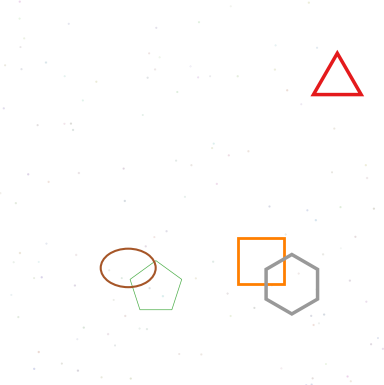[{"shape": "triangle", "thickness": 2.5, "radius": 0.36, "center": [0.876, 0.79]}, {"shape": "pentagon", "thickness": 0.5, "radius": 0.35, "center": [0.405, 0.253]}, {"shape": "square", "thickness": 2, "radius": 0.3, "center": [0.679, 0.323]}, {"shape": "oval", "thickness": 1.5, "radius": 0.36, "center": [0.333, 0.304]}, {"shape": "hexagon", "thickness": 2.5, "radius": 0.39, "center": [0.758, 0.262]}]